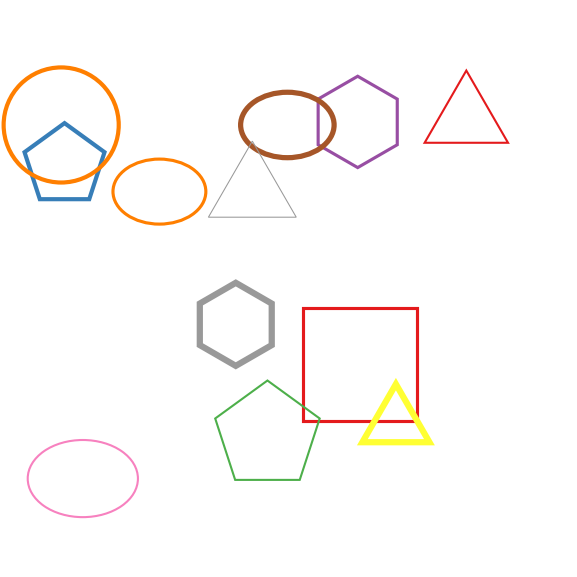[{"shape": "square", "thickness": 1.5, "radius": 0.49, "center": [0.623, 0.368]}, {"shape": "triangle", "thickness": 1, "radius": 0.42, "center": [0.807, 0.794]}, {"shape": "pentagon", "thickness": 2, "radius": 0.36, "center": [0.112, 0.713]}, {"shape": "pentagon", "thickness": 1, "radius": 0.48, "center": [0.463, 0.245]}, {"shape": "hexagon", "thickness": 1.5, "radius": 0.4, "center": [0.619, 0.788]}, {"shape": "oval", "thickness": 1.5, "radius": 0.4, "center": [0.276, 0.667]}, {"shape": "circle", "thickness": 2, "radius": 0.5, "center": [0.106, 0.783]}, {"shape": "triangle", "thickness": 3, "radius": 0.34, "center": [0.686, 0.267]}, {"shape": "oval", "thickness": 2.5, "radius": 0.4, "center": [0.498, 0.783]}, {"shape": "oval", "thickness": 1, "radius": 0.48, "center": [0.143, 0.17]}, {"shape": "triangle", "thickness": 0.5, "radius": 0.44, "center": [0.437, 0.667]}, {"shape": "hexagon", "thickness": 3, "radius": 0.36, "center": [0.408, 0.438]}]